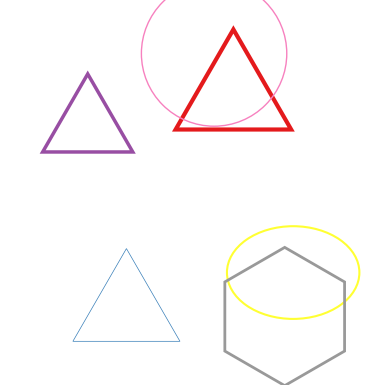[{"shape": "triangle", "thickness": 3, "radius": 0.87, "center": [0.606, 0.75]}, {"shape": "triangle", "thickness": 0.5, "radius": 0.8, "center": [0.328, 0.194]}, {"shape": "triangle", "thickness": 2.5, "radius": 0.68, "center": [0.228, 0.673]}, {"shape": "oval", "thickness": 1.5, "radius": 0.86, "center": [0.761, 0.292]}, {"shape": "circle", "thickness": 1, "radius": 0.94, "center": [0.556, 0.861]}, {"shape": "hexagon", "thickness": 2, "radius": 0.9, "center": [0.74, 0.178]}]